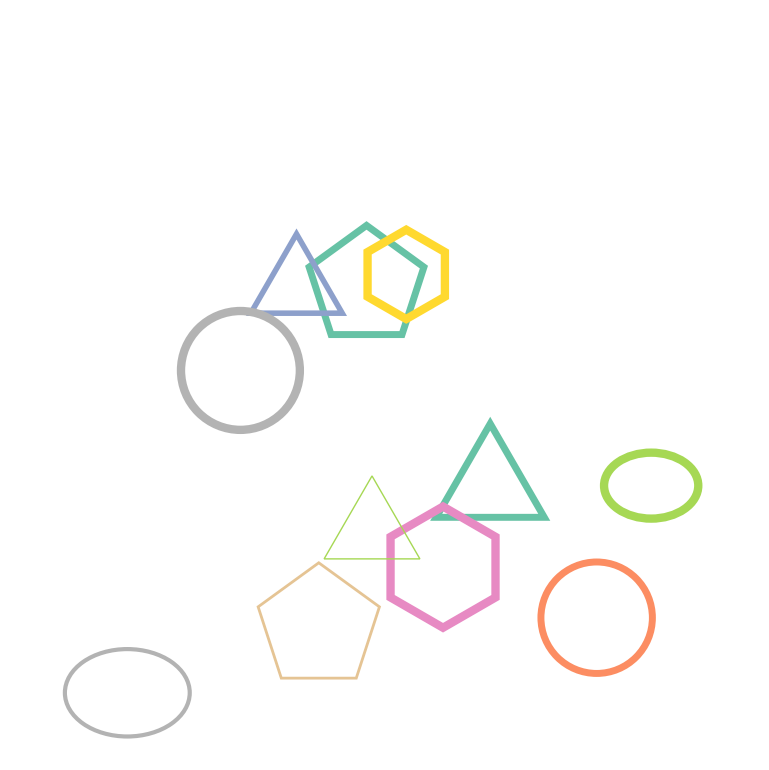[{"shape": "pentagon", "thickness": 2.5, "radius": 0.39, "center": [0.476, 0.629]}, {"shape": "triangle", "thickness": 2.5, "radius": 0.41, "center": [0.637, 0.369]}, {"shape": "circle", "thickness": 2.5, "radius": 0.36, "center": [0.775, 0.198]}, {"shape": "triangle", "thickness": 2, "radius": 0.34, "center": [0.385, 0.628]}, {"shape": "hexagon", "thickness": 3, "radius": 0.39, "center": [0.575, 0.263]}, {"shape": "oval", "thickness": 3, "radius": 0.31, "center": [0.846, 0.369]}, {"shape": "triangle", "thickness": 0.5, "radius": 0.36, "center": [0.483, 0.31]}, {"shape": "hexagon", "thickness": 3, "radius": 0.29, "center": [0.528, 0.644]}, {"shape": "pentagon", "thickness": 1, "radius": 0.41, "center": [0.414, 0.186]}, {"shape": "oval", "thickness": 1.5, "radius": 0.41, "center": [0.165, 0.1]}, {"shape": "circle", "thickness": 3, "radius": 0.39, "center": [0.312, 0.519]}]